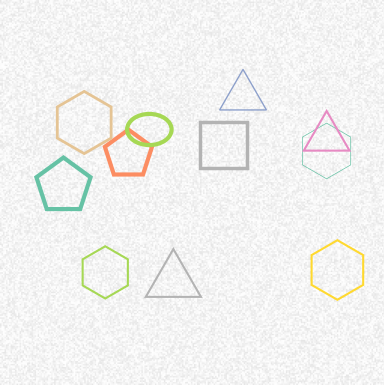[{"shape": "pentagon", "thickness": 3, "radius": 0.37, "center": [0.165, 0.517]}, {"shape": "hexagon", "thickness": 0.5, "radius": 0.36, "center": [0.848, 0.608]}, {"shape": "pentagon", "thickness": 3, "radius": 0.32, "center": [0.334, 0.599]}, {"shape": "triangle", "thickness": 1, "radius": 0.35, "center": [0.631, 0.75]}, {"shape": "triangle", "thickness": 1.5, "radius": 0.34, "center": [0.848, 0.643]}, {"shape": "oval", "thickness": 3, "radius": 0.29, "center": [0.388, 0.664]}, {"shape": "hexagon", "thickness": 1.5, "radius": 0.34, "center": [0.273, 0.293]}, {"shape": "hexagon", "thickness": 1.5, "radius": 0.39, "center": [0.876, 0.299]}, {"shape": "hexagon", "thickness": 2, "radius": 0.4, "center": [0.219, 0.682]}, {"shape": "square", "thickness": 2.5, "radius": 0.3, "center": [0.58, 0.623]}, {"shape": "triangle", "thickness": 1.5, "radius": 0.41, "center": [0.45, 0.27]}]